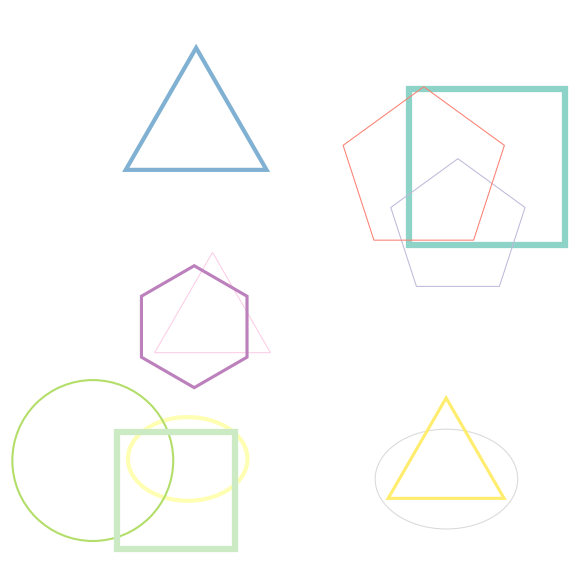[{"shape": "square", "thickness": 3, "radius": 0.67, "center": [0.843, 0.71]}, {"shape": "oval", "thickness": 2, "radius": 0.52, "center": [0.325, 0.204]}, {"shape": "pentagon", "thickness": 0.5, "radius": 0.61, "center": [0.793, 0.602]}, {"shape": "pentagon", "thickness": 0.5, "radius": 0.73, "center": [0.734, 0.702]}, {"shape": "triangle", "thickness": 2, "radius": 0.7, "center": [0.34, 0.775]}, {"shape": "circle", "thickness": 1, "radius": 0.7, "center": [0.161, 0.202]}, {"shape": "triangle", "thickness": 0.5, "radius": 0.58, "center": [0.368, 0.446]}, {"shape": "oval", "thickness": 0.5, "radius": 0.62, "center": [0.773, 0.17]}, {"shape": "hexagon", "thickness": 1.5, "radius": 0.53, "center": [0.336, 0.433]}, {"shape": "square", "thickness": 3, "radius": 0.51, "center": [0.305, 0.15]}, {"shape": "triangle", "thickness": 1.5, "radius": 0.58, "center": [0.773, 0.194]}]